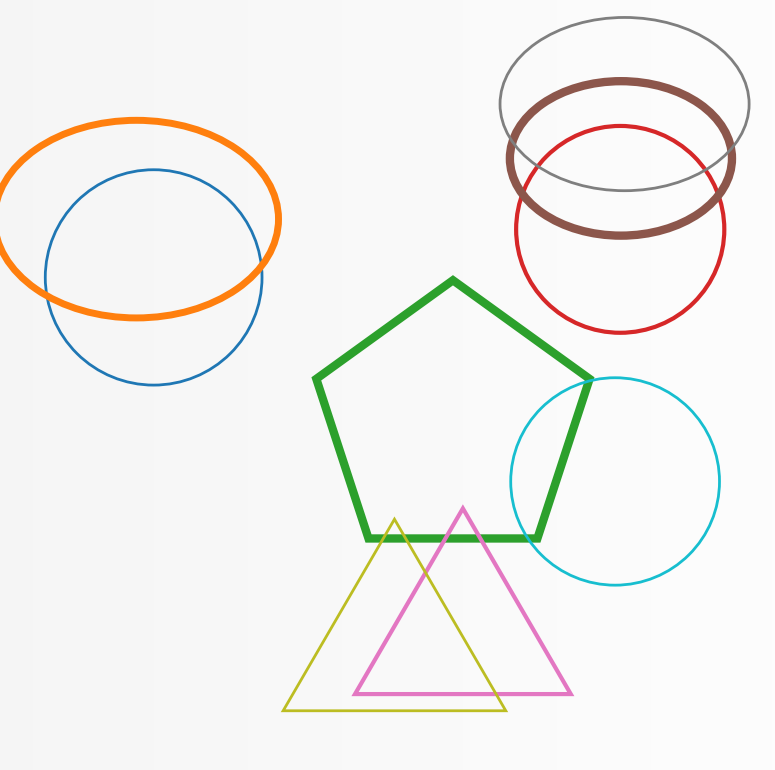[{"shape": "circle", "thickness": 1, "radius": 0.7, "center": [0.198, 0.64]}, {"shape": "oval", "thickness": 2.5, "radius": 0.92, "center": [0.176, 0.715]}, {"shape": "pentagon", "thickness": 3, "radius": 0.93, "center": [0.584, 0.451]}, {"shape": "circle", "thickness": 1.5, "radius": 0.67, "center": [0.8, 0.702]}, {"shape": "oval", "thickness": 3, "radius": 0.72, "center": [0.801, 0.794]}, {"shape": "triangle", "thickness": 1.5, "radius": 0.8, "center": [0.597, 0.179]}, {"shape": "oval", "thickness": 1, "radius": 0.8, "center": [0.806, 0.865]}, {"shape": "triangle", "thickness": 1, "radius": 0.83, "center": [0.509, 0.16]}, {"shape": "circle", "thickness": 1, "radius": 0.67, "center": [0.794, 0.375]}]